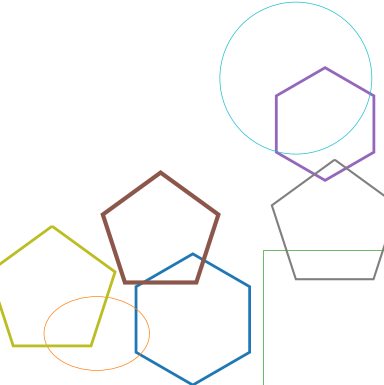[{"shape": "hexagon", "thickness": 2, "radius": 0.85, "center": [0.501, 0.17]}, {"shape": "oval", "thickness": 0.5, "radius": 0.68, "center": [0.251, 0.134]}, {"shape": "square", "thickness": 0.5, "radius": 0.95, "center": [0.873, 0.161]}, {"shape": "hexagon", "thickness": 2, "radius": 0.73, "center": [0.844, 0.678]}, {"shape": "pentagon", "thickness": 3, "radius": 0.79, "center": [0.417, 0.394]}, {"shape": "pentagon", "thickness": 1.5, "radius": 0.86, "center": [0.869, 0.414]}, {"shape": "pentagon", "thickness": 2, "radius": 0.86, "center": [0.135, 0.241]}, {"shape": "circle", "thickness": 0.5, "radius": 0.99, "center": [0.768, 0.797]}]